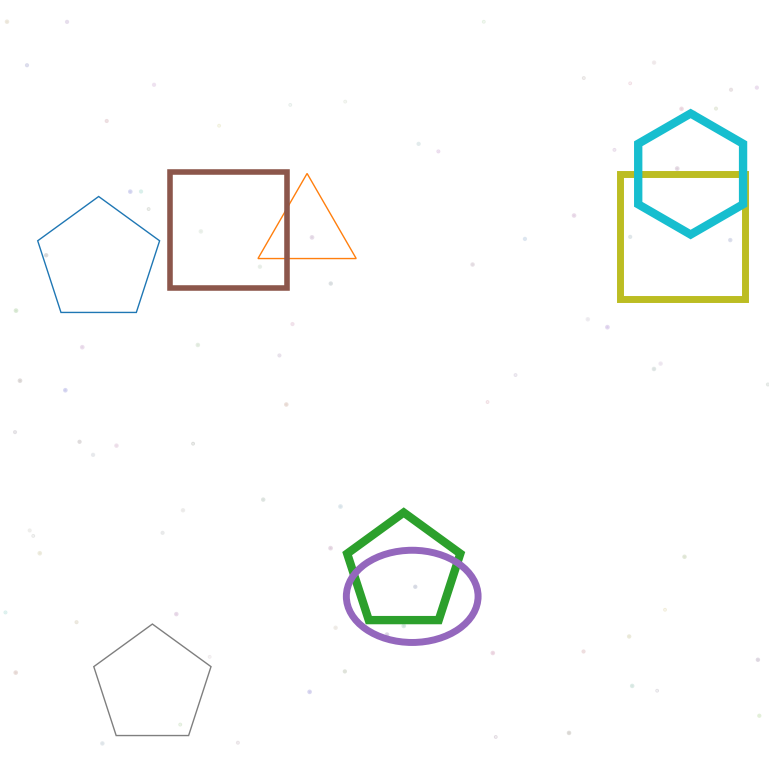[{"shape": "pentagon", "thickness": 0.5, "radius": 0.42, "center": [0.128, 0.662]}, {"shape": "triangle", "thickness": 0.5, "radius": 0.37, "center": [0.399, 0.701]}, {"shape": "pentagon", "thickness": 3, "radius": 0.39, "center": [0.524, 0.257]}, {"shape": "oval", "thickness": 2.5, "radius": 0.43, "center": [0.535, 0.226]}, {"shape": "square", "thickness": 2, "radius": 0.38, "center": [0.297, 0.701]}, {"shape": "pentagon", "thickness": 0.5, "radius": 0.4, "center": [0.198, 0.109]}, {"shape": "square", "thickness": 2.5, "radius": 0.4, "center": [0.886, 0.693]}, {"shape": "hexagon", "thickness": 3, "radius": 0.39, "center": [0.897, 0.774]}]